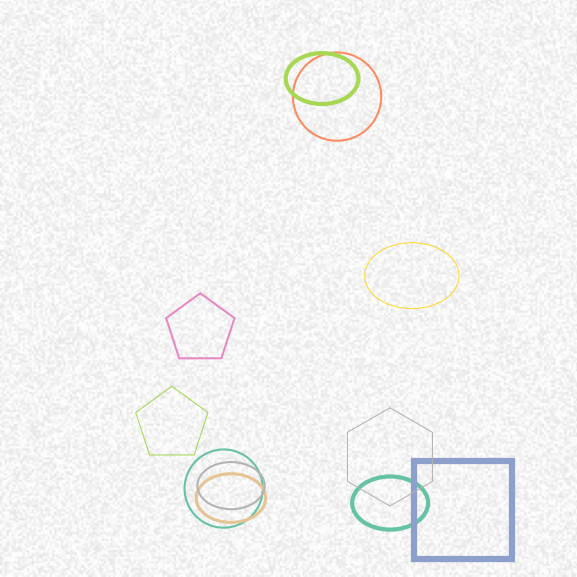[{"shape": "circle", "thickness": 1, "radius": 0.34, "center": [0.387, 0.153]}, {"shape": "oval", "thickness": 2, "radius": 0.33, "center": [0.676, 0.128]}, {"shape": "circle", "thickness": 1, "radius": 0.38, "center": [0.584, 0.832]}, {"shape": "square", "thickness": 3, "radius": 0.42, "center": [0.801, 0.116]}, {"shape": "pentagon", "thickness": 1, "radius": 0.31, "center": [0.347, 0.429]}, {"shape": "oval", "thickness": 2, "radius": 0.31, "center": [0.558, 0.863]}, {"shape": "pentagon", "thickness": 0.5, "radius": 0.33, "center": [0.298, 0.265]}, {"shape": "oval", "thickness": 0.5, "radius": 0.41, "center": [0.713, 0.522]}, {"shape": "oval", "thickness": 1.5, "radius": 0.3, "center": [0.4, 0.137]}, {"shape": "oval", "thickness": 1, "radius": 0.29, "center": [0.4, 0.158]}, {"shape": "hexagon", "thickness": 0.5, "radius": 0.42, "center": [0.675, 0.208]}]